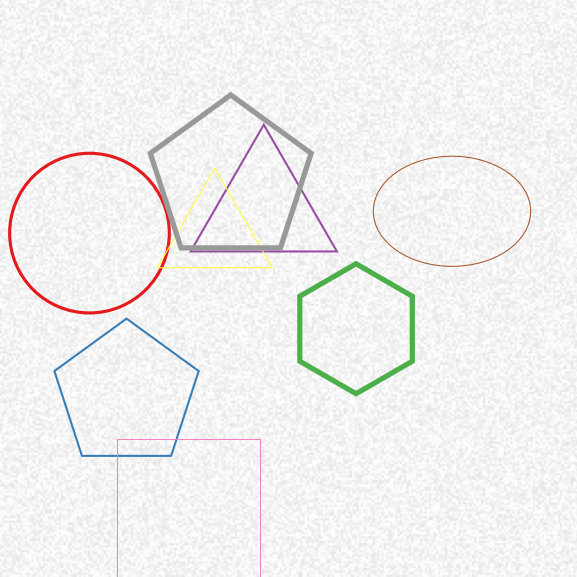[{"shape": "circle", "thickness": 1.5, "radius": 0.69, "center": [0.155, 0.595]}, {"shape": "pentagon", "thickness": 1, "radius": 0.66, "center": [0.219, 0.316]}, {"shape": "hexagon", "thickness": 2.5, "radius": 0.56, "center": [0.617, 0.43]}, {"shape": "triangle", "thickness": 1, "radius": 0.73, "center": [0.457, 0.637]}, {"shape": "triangle", "thickness": 0.5, "radius": 0.58, "center": [0.372, 0.593]}, {"shape": "oval", "thickness": 0.5, "radius": 0.68, "center": [0.783, 0.633]}, {"shape": "square", "thickness": 0.5, "radius": 0.62, "center": [0.326, 0.115]}, {"shape": "pentagon", "thickness": 2.5, "radius": 0.73, "center": [0.4, 0.688]}]